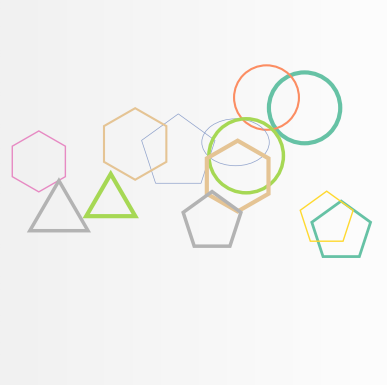[{"shape": "circle", "thickness": 3, "radius": 0.46, "center": [0.786, 0.72]}, {"shape": "pentagon", "thickness": 2, "radius": 0.4, "center": [0.88, 0.398]}, {"shape": "circle", "thickness": 1.5, "radius": 0.42, "center": [0.688, 0.747]}, {"shape": "pentagon", "thickness": 0.5, "radius": 0.5, "center": [0.46, 0.605]}, {"shape": "oval", "thickness": 0.5, "radius": 0.44, "center": [0.608, 0.63]}, {"shape": "hexagon", "thickness": 1, "radius": 0.4, "center": [0.1, 0.581]}, {"shape": "triangle", "thickness": 3, "radius": 0.37, "center": [0.286, 0.475]}, {"shape": "circle", "thickness": 2.5, "radius": 0.48, "center": [0.635, 0.595]}, {"shape": "pentagon", "thickness": 1, "radius": 0.36, "center": [0.843, 0.432]}, {"shape": "hexagon", "thickness": 3, "radius": 0.46, "center": [0.613, 0.543]}, {"shape": "hexagon", "thickness": 1.5, "radius": 0.46, "center": [0.349, 0.626]}, {"shape": "pentagon", "thickness": 2.5, "radius": 0.39, "center": [0.547, 0.424]}, {"shape": "triangle", "thickness": 2.5, "radius": 0.43, "center": [0.152, 0.444]}]